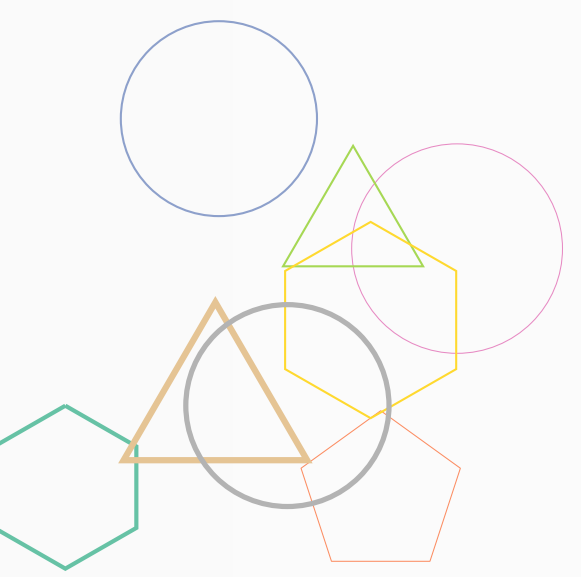[{"shape": "hexagon", "thickness": 2, "radius": 0.71, "center": [0.112, 0.156]}, {"shape": "pentagon", "thickness": 0.5, "radius": 0.72, "center": [0.655, 0.144]}, {"shape": "circle", "thickness": 1, "radius": 0.84, "center": [0.377, 0.794]}, {"shape": "circle", "thickness": 0.5, "radius": 0.91, "center": [0.786, 0.569]}, {"shape": "triangle", "thickness": 1, "radius": 0.7, "center": [0.607, 0.608]}, {"shape": "hexagon", "thickness": 1, "radius": 0.85, "center": [0.638, 0.445]}, {"shape": "triangle", "thickness": 3, "radius": 0.91, "center": [0.371, 0.293]}, {"shape": "circle", "thickness": 2.5, "radius": 0.87, "center": [0.494, 0.297]}]